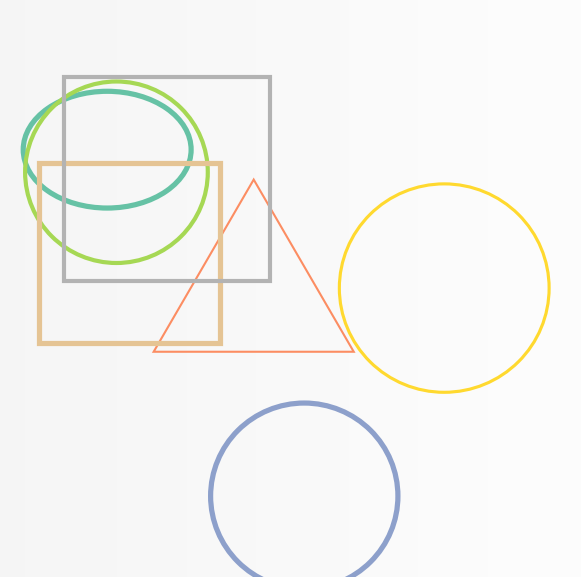[{"shape": "oval", "thickness": 2.5, "radius": 0.72, "center": [0.184, 0.74]}, {"shape": "triangle", "thickness": 1, "radius": 0.99, "center": [0.436, 0.489]}, {"shape": "circle", "thickness": 2.5, "radius": 0.81, "center": [0.523, 0.14]}, {"shape": "circle", "thickness": 2, "radius": 0.79, "center": [0.2, 0.701]}, {"shape": "circle", "thickness": 1.5, "radius": 0.9, "center": [0.764, 0.5]}, {"shape": "square", "thickness": 2.5, "radius": 0.78, "center": [0.222, 0.561]}, {"shape": "square", "thickness": 2, "radius": 0.88, "center": [0.287, 0.69]}]